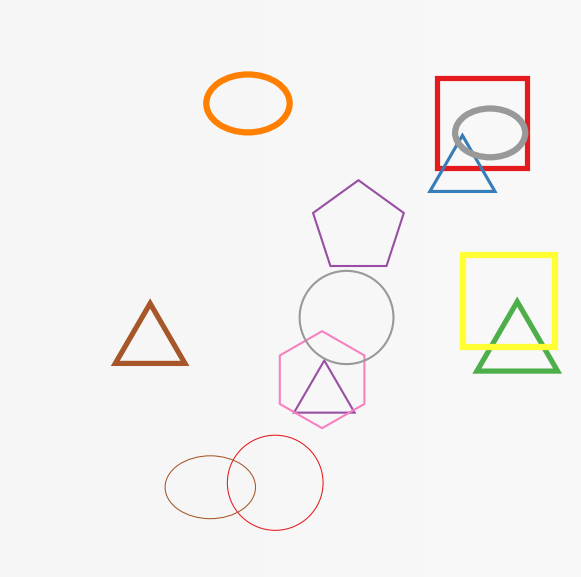[{"shape": "circle", "thickness": 0.5, "radius": 0.41, "center": [0.473, 0.163]}, {"shape": "square", "thickness": 2.5, "radius": 0.39, "center": [0.83, 0.786]}, {"shape": "triangle", "thickness": 1.5, "radius": 0.32, "center": [0.796, 0.7]}, {"shape": "triangle", "thickness": 2.5, "radius": 0.4, "center": [0.89, 0.397]}, {"shape": "triangle", "thickness": 1, "radius": 0.3, "center": [0.558, 0.315]}, {"shape": "pentagon", "thickness": 1, "radius": 0.41, "center": [0.617, 0.605]}, {"shape": "oval", "thickness": 3, "radius": 0.36, "center": [0.427, 0.82]}, {"shape": "square", "thickness": 3, "radius": 0.4, "center": [0.876, 0.478]}, {"shape": "oval", "thickness": 0.5, "radius": 0.39, "center": [0.362, 0.155]}, {"shape": "triangle", "thickness": 2.5, "radius": 0.35, "center": [0.258, 0.404]}, {"shape": "hexagon", "thickness": 1, "radius": 0.42, "center": [0.554, 0.342]}, {"shape": "circle", "thickness": 1, "radius": 0.4, "center": [0.596, 0.449]}, {"shape": "oval", "thickness": 3, "radius": 0.3, "center": [0.843, 0.769]}]